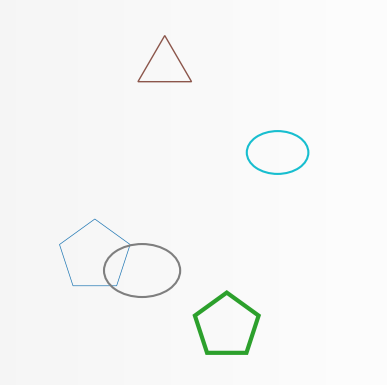[{"shape": "pentagon", "thickness": 0.5, "radius": 0.48, "center": [0.245, 0.335]}, {"shape": "pentagon", "thickness": 3, "radius": 0.43, "center": [0.585, 0.154]}, {"shape": "triangle", "thickness": 1, "radius": 0.4, "center": [0.425, 0.828]}, {"shape": "oval", "thickness": 1.5, "radius": 0.49, "center": [0.367, 0.297]}, {"shape": "oval", "thickness": 1.5, "radius": 0.4, "center": [0.716, 0.604]}]